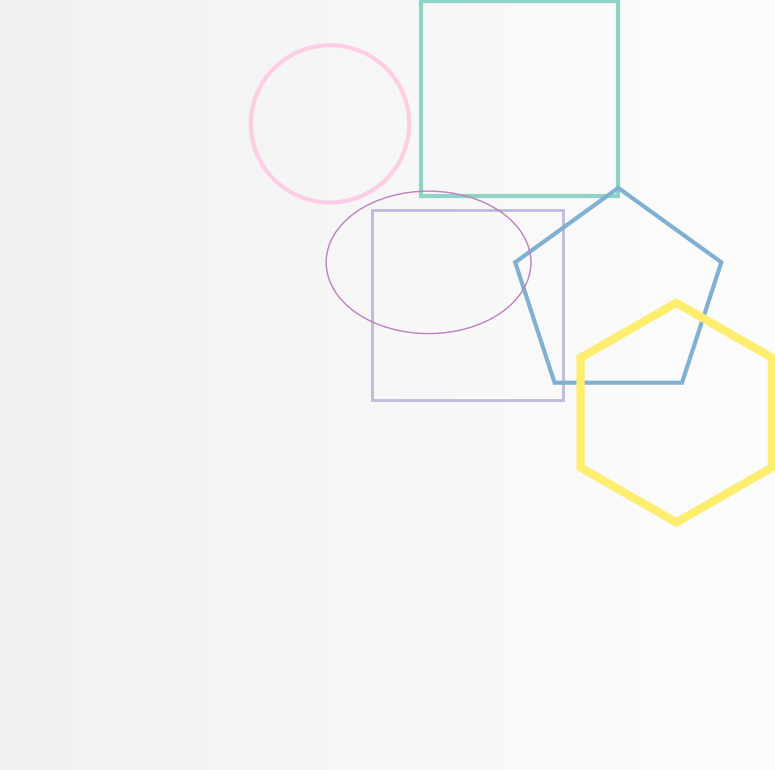[{"shape": "square", "thickness": 1.5, "radius": 0.63, "center": [0.671, 0.872]}, {"shape": "square", "thickness": 1, "radius": 0.62, "center": [0.603, 0.604]}, {"shape": "pentagon", "thickness": 1.5, "radius": 0.7, "center": [0.798, 0.616]}, {"shape": "circle", "thickness": 1.5, "radius": 0.51, "center": [0.426, 0.839]}, {"shape": "oval", "thickness": 0.5, "radius": 0.66, "center": [0.553, 0.659]}, {"shape": "hexagon", "thickness": 3, "radius": 0.71, "center": [0.873, 0.464]}]